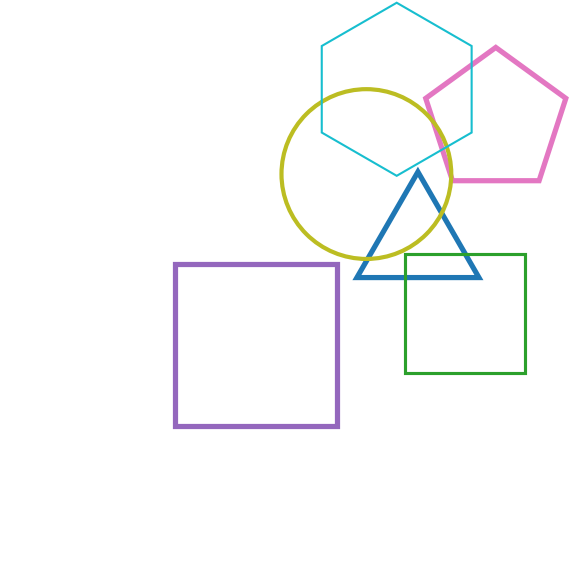[{"shape": "triangle", "thickness": 2.5, "radius": 0.61, "center": [0.724, 0.579]}, {"shape": "square", "thickness": 1.5, "radius": 0.52, "center": [0.805, 0.456]}, {"shape": "square", "thickness": 2.5, "radius": 0.7, "center": [0.444, 0.401]}, {"shape": "pentagon", "thickness": 2.5, "radius": 0.64, "center": [0.859, 0.789]}, {"shape": "circle", "thickness": 2, "radius": 0.73, "center": [0.634, 0.698]}, {"shape": "hexagon", "thickness": 1, "radius": 0.75, "center": [0.687, 0.845]}]